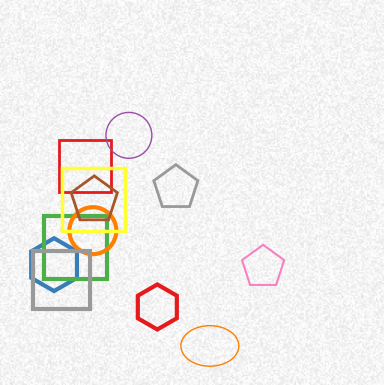[{"shape": "hexagon", "thickness": 3, "radius": 0.29, "center": [0.409, 0.203]}, {"shape": "square", "thickness": 2, "radius": 0.34, "center": [0.222, 0.569]}, {"shape": "hexagon", "thickness": 3, "radius": 0.34, "center": [0.14, 0.313]}, {"shape": "square", "thickness": 3, "radius": 0.41, "center": [0.196, 0.357]}, {"shape": "circle", "thickness": 1, "radius": 0.3, "center": [0.335, 0.648]}, {"shape": "circle", "thickness": 3, "radius": 0.31, "center": [0.241, 0.401]}, {"shape": "oval", "thickness": 1, "radius": 0.38, "center": [0.545, 0.102]}, {"shape": "square", "thickness": 2.5, "radius": 0.41, "center": [0.242, 0.482]}, {"shape": "pentagon", "thickness": 2, "radius": 0.32, "center": [0.245, 0.48]}, {"shape": "pentagon", "thickness": 1.5, "radius": 0.29, "center": [0.683, 0.307]}, {"shape": "pentagon", "thickness": 2, "radius": 0.3, "center": [0.457, 0.512]}, {"shape": "square", "thickness": 3, "radius": 0.37, "center": [0.16, 0.273]}]